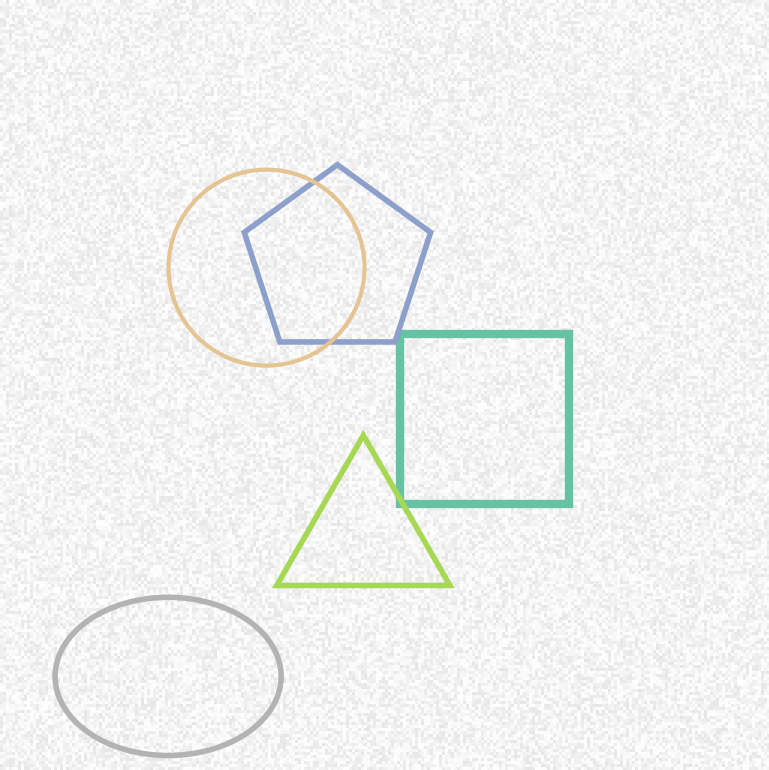[{"shape": "square", "thickness": 3, "radius": 0.55, "center": [0.629, 0.456]}, {"shape": "pentagon", "thickness": 2, "radius": 0.64, "center": [0.438, 0.659]}, {"shape": "triangle", "thickness": 2, "radius": 0.65, "center": [0.472, 0.305]}, {"shape": "circle", "thickness": 1.5, "radius": 0.64, "center": [0.346, 0.652]}, {"shape": "oval", "thickness": 2, "radius": 0.73, "center": [0.218, 0.122]}]